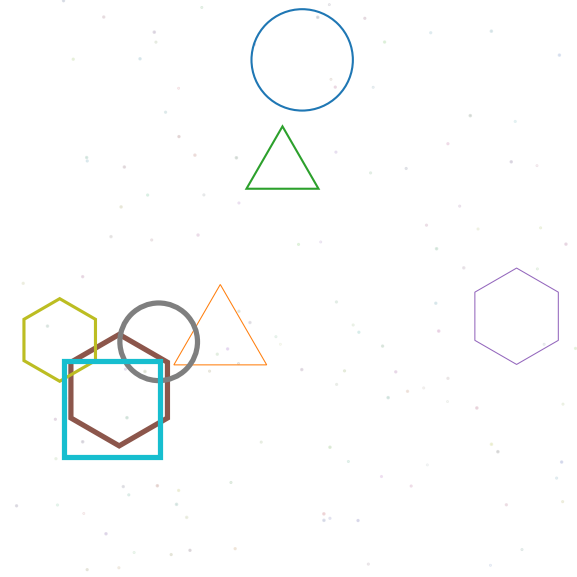[{"shape": "circle", "thickness": 1, "radius": 0.44, "center": [0.523, 0.895]}, {"shape": "triangle", "thickness": 0.5, "radius": 0.46, "center": [0.381, 0.414]}, {"shape": "triangle", "thickness": 1, "radius": 0.36, "center": [0.489, 0.708]}, {"shape": "hexagon", "thickness": 0.5, "radius": 0.42, "center": [0.895, 0.452]}, {"shape": "hexagon", "thickness": 2.5, "radius": 0.48, "center": [0.206, 0.324]}, {"shape": "circle", "thickness": 2.5, "radius": 0.34, "center": [0.275, 0.407]}, {"shape": "hexagon", "thickness": 1.5, "radius": 0.36, "center": [0.103, 0.41]}, {"shape": "square", "thickness": 2.5, "radius": 0.42, "center": [0.194, 0.291]}]